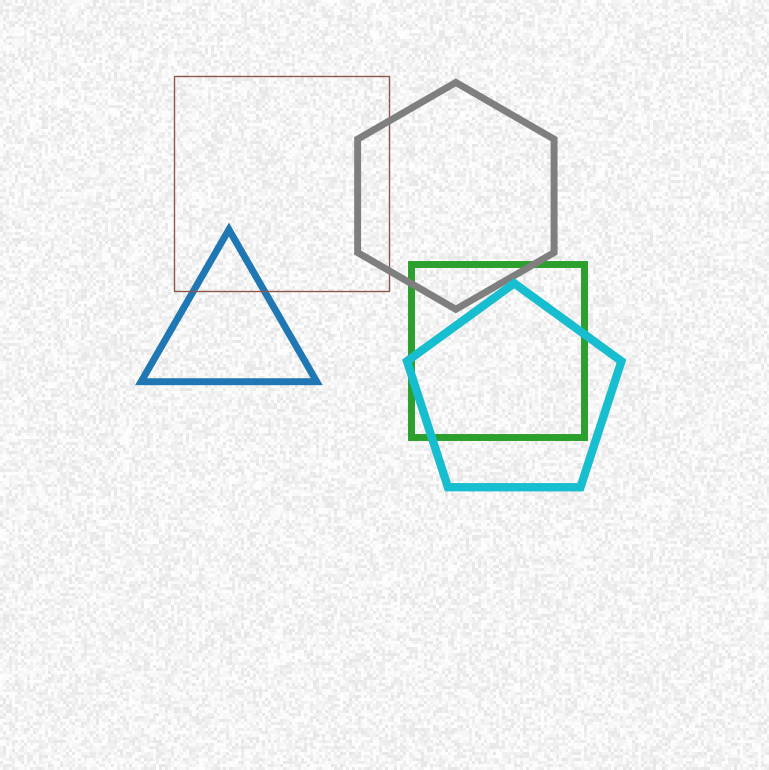[{"shape": "triangle", "thickness": 2.5, "radius": 0.66, "center": [0.297, 0.57]}, {"shape": "square", "thickness": 2.5, "radius": 0.56, "center": [0.646, 0.545]}, {"shape": "square", "thickness": 0.5, "radius": 0.7, "center": [0.365, 0.762]}, {"shape": "hexagon", "thickness": 2.5, "radius": 0.74, "center": [0.592, 0.746]}, {"shape": "pentagon", "thickness": 3, "radius": 0.73, "center": [0.668, 0.486]}]